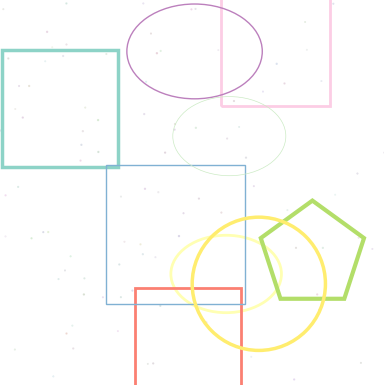[{"shape": "square", "thickness": 2.5, "radius": 0.76, "center": [0.156, 0.718]}, {"shape": "oval", "thickness": 2, "radius": 0.72, "center": [0.587, 0.288]}, {"shape": "square", "thickness": 2, "radius": 0.69, "center": [0.488, 0.114]}, {"shape": "square", "thickness": 1, "radius": 0.91, "center": [0.456, 0.391]}, {"shape": "pentagon", "thickness": 3, "radius": 0.7, "center": [0.811, 0.338]}, {"shape": "square", "thickness": 2, "radius": 0.7, "center": [0.716, 0.864]}, {"shape": "oval", "thickness": 1, "radius": 0.88, "center": [0.505, 0.866]}, {"shape": "oval", "thickness": 0.5, "radius": 0.73, "center": [0.596, 0.646]}, {"shape": "circle", "thickness": 2.5, "radius": 0.87, "center": [0.672, 0.263]}]